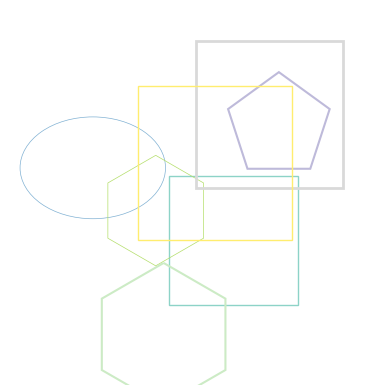[{"shape": "square", "thickness": 1, "radius": 0.84, "center": [0.607, 0.376]}, {"shape": "pentagon", "thickness": 1.5, "radius": 0.69, "center": [0.724, 0.674]}, {"shape": "oval", "thickness": 0.5, "radius": 0.94, "center": [0.241, 0.564]}, {"shape": "hexagon", "thickness": 0.5, "radius": 0.72, "center": [0.404, 0.453]}, {"shape": "square", "thickness": 2, "radius": 0.95, "center": [0.7, 0.703]}, {"shape": "hexagon", "thickness": 1.5, "radius": 0.93, "center": [0.425, 0.132]}, {"shape": "square", "thickness": 1, "radius": 1.0, "center": [0.559, 0.576]}]